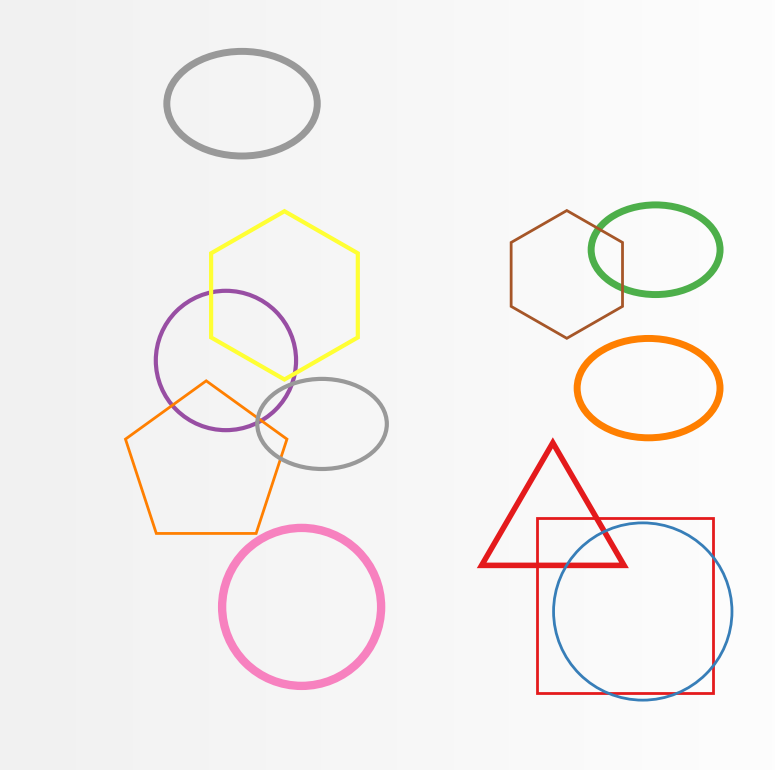[{"shape": "square", "thickness": 1, "radius": 0.57, "center": [0.807, 0.214]}, {"shape": "triangle", "thickness": 2, "radius": 0.53, "center": [0.713, 0.319]}, {"shape": "circle", "thickness": 1, "radius": 0.58, "center": [0.829, 0.206]}, {"shape": "oval", "thickness": 2.5, "radius": 0.42, "center": [0.846, 0.676]}, {"shape": "circle", "thickness": 1.5, "radius": 0.45, "center": [0.292, 0.532]}, {"shape": "pentagon", "thickness": 1, "radius": 0.55, "center": [0.266, 0.396]}, {"shape": "oval", "thickness": 2.5, "radius": 0.46, "center": [0.837, 0.496]}, {"shape": "hexagon", "thickness": 1.5, "radius": 0.55, "center": [0.367, 0.616]}, {"shape": "hexagon", "thickness": 1, "radius": 0.41, "center": [0.731, 0.644]}, {"shape": "circle", "thickness": 3, "radius": 0.51, "center": [0.389, 0.212]}, {"shape": "oval", "thickness": 1.5, "radius": 0.42, "center": [0.416, 0.449]}, {"shape": "oval", "thickness": 2.5, "radius": 0.49, "center": [0.312, 0.865]}]